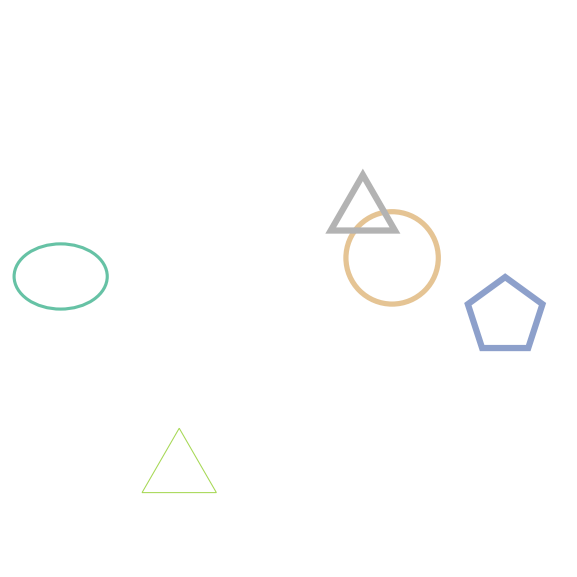[{"shape": "oval", "thickness": 1.5, "radius": 0.4, "center": [0.105, 0.52]}, {"shape": "pentagon", "thickness": 3, "radius": 0.34, "center": [0.875, 0.451]}, {"shape": "triangle", "thickness": 0.5, "radius": 0.37, "center": [0.31, 0.183]}, {"shape": "circle", "thickness": 2.5, "radius": 0.4, "center": [0.679, 0.553]}, {"shape": "triangle", "thickness": 3, "radius": 0.32, "center": [0.628, 0.632]}]